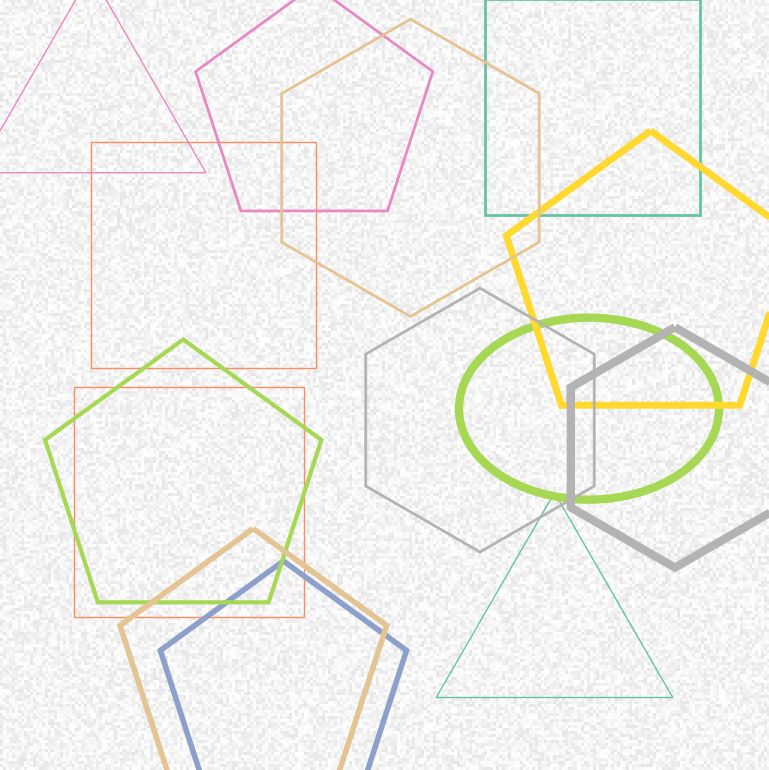[{"shape": "triangle", "thickness": 0.5, "radius": 0.89, "center": [0.72, 0.183]}, {"shape": "square", "thickness": 1, "radius": 0.7, "center": [0.77, 0.861]}, {"shape": "square", "thickness": 0.5, "radius": 0.73, "center": [0.264, 0.669]}, {"shape": "square", "thickness": 0.5, "radius": 0.75, "center": [0.246, 0.348]}, {"shape": "pentagon", "thickness": 2, "radius": 0.84, "center": [0.368, 0.103]}, {"shape": "pentagon", "thickness": 1, "radius": 0.81, "center": [0.408, 0.857]}, {"shape": "triangle", "thickness": 0.5, "radius": 0.86, "center": [0.118, 0.862]}, {"shape": "pentagon", "thickness": 1.5, "radius": 0.94, "center": [0.238, 0.37]}, {"shape": "oval", "thickness": 3, "radius": 0.84, "center": [0.765, 0.469]}, {"shape": "pentagon", "thickness": 2.5, "radius": 0.99, "center": [0.845, 0.633]}, {"shape": "hexagon", "thickness": 1, "radius": 0.97, "center": [0.533, 0.782]}, {"shape": "pentagon", "thickness": 2, "radius": 0.91, "center": [0.329, 0.131]}, {"shape": "hexagon", "thickness": 3, "radius": 0.78, "center": [0.877, 0.419]}, {"shape": "hexagon", "thickness": 1, "radius": 0.86, "center": [0.623, 0.454]}]